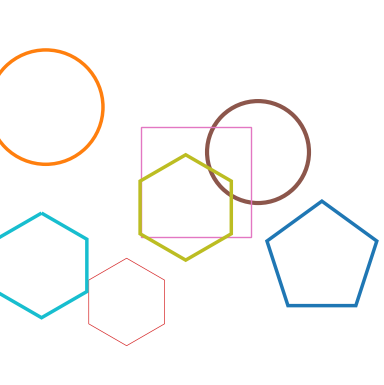[{"shape": "pentagon", "thickness": 2.5, "radius": 0.75, "center": [0.836, 0.328]}, {"shape": "circle", "thickness": 2.5, "radius": 0.74, "center": [0.119, 0.722]}, {"shape": "hexagon", "thickness": 0.5, "radius": 0.57, "center": [0.329, 0.216]}, {"shape": "circle", "thickness": 3, "radius": 0.66, "center": [0.67, 0.605]}, {"shape": "square", "thickness": 1, "radius": 0.71, "center": [0.508, 0.526]}, {"shape": "hexagon", "thickness": 2.5, "radius": 0.68, "center": [0.482, 0.461]}, {"shape": "hexagon", "thickness": 2.5, "radius": 0.68, "center": [0.108, 0.311]}]